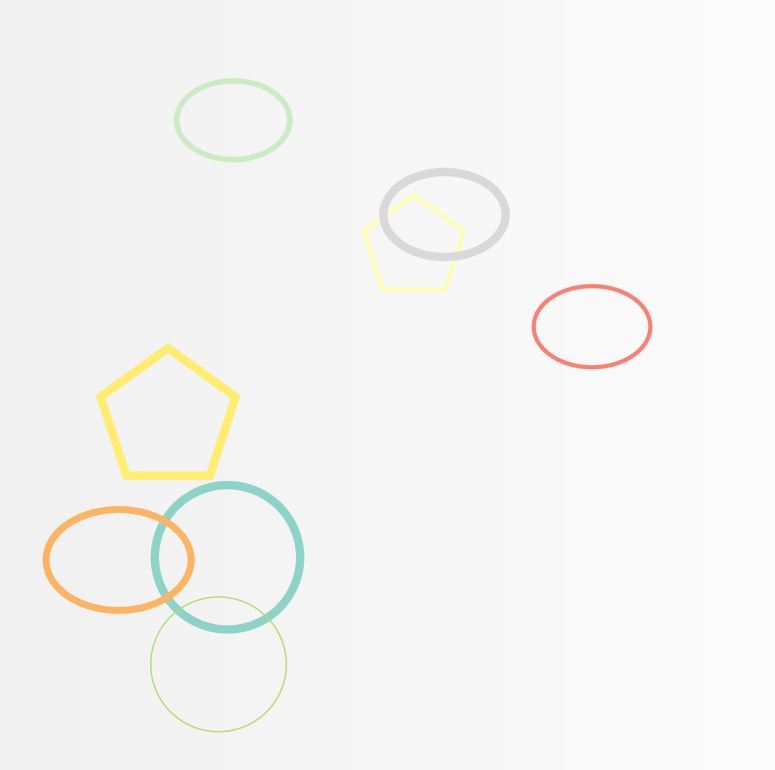[{"shape": "circle", "thickness": 3, "radius": 0.47, "center": [0.294, 0.276]}, {"shape": "pentagon", "thickness": 1.5, "radius": 0.34, "center": [0.534, 0.679]}, {"shape": "oval", "thickness": 1.5, "radius": 0.38, "center": [0.764, 0.576]}, {"shape": "oval", "thickness": 2.5, "radius": 0.47, "center": [0.153, 0.273]}, {"shape": "circle", "thickness": 0.5, "radius": 0.44, "center": [0.282, 0.137]}, {"shape": "oval", "thickness": 3, "radius": 0.39, "center": [0.574, 0.721]}, {"shape": "oval", "thickness": 2, "radius": 0.37, "center": [0.301, 0.844]}, {"shape": "pentagon", "thickness": 3, "radius": 0.46, "center": [0.217, 0.456]}]